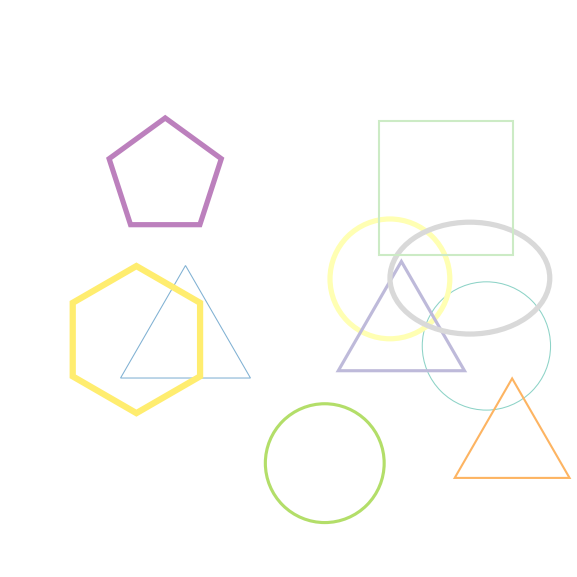[{"shape": "circle", "thickness": 0.5, "radius": 0.56, "center": [0.842, 0.4]}, {"shape": "circle", "thickness": 2.5, "radius": 0.52, "center": [0.675, 0.516]}, {"shape": "triangle", "thickness": 1.5, "radius": 0.63, "center": [0.695, 0.42]}, {"shape": "triangle", "thickness": 0.5, "radius": 0.65, "center": [0.321, 0.409]}, {"shape": "triangle", "thickness": 1, "radius": 0.57, "center": [0.887, 0.229]}, {"shape": "circle", "thickness": 1.5, "radius": 0.51, "center": [0.562, 0.197]}, {"shape": "oval", "thickness": 2.5, "radius": 0.69, "center": [0.814, 0.518]}, {"shape": "pentagon", "thickness": 2.5, "radius": 0.51, "center": [0.286, 0.693]}, {"shape": "square", "thickness": 1, "radius": 0.58, "center": [0.772, 0.674]}, {"shape": "hexagon", "thickness": 3, "radius": 0.64, "center": [0.236, 0.411]}]